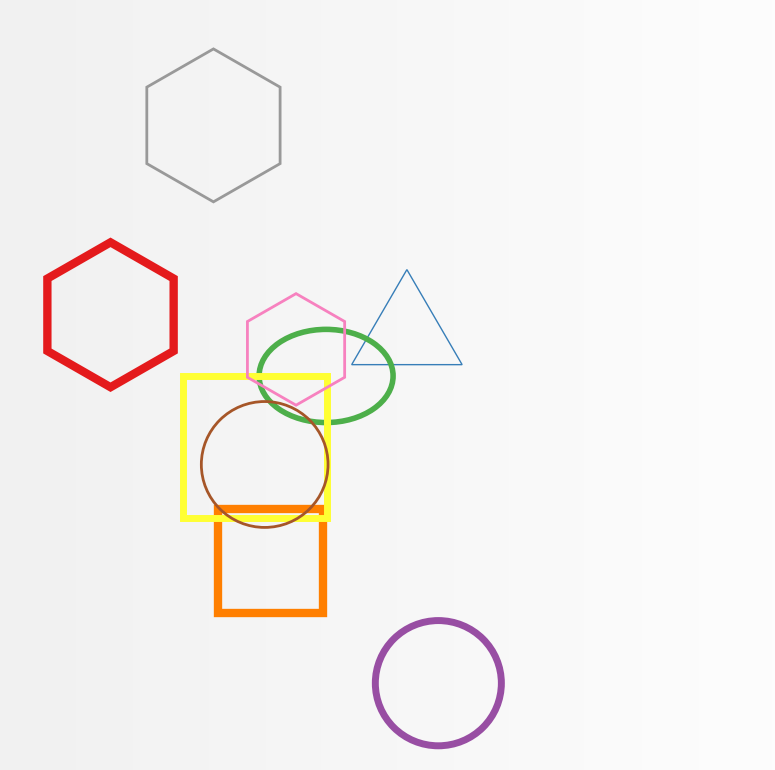[{"shape": "hexagon", "thickness": 3, "radius": 0.47, "center": [0.143, 0.591]}, {"shape": "triangle", "thickness": 0.5, "radius": 0.41, "center": [0.525, 0.568]}, {"shape": "oval", "thickness": 2, "radius": 0.43, "center": [0.421, 0.512]}, {"shape": "circle", "thickness": 2.5, "radius": 0.41, "center": [0.566, 0.113]}, {"shape": "square", "thickness": 3, "radius": 0.34, "center": [0.349, 0.271]}, {"shape": "square", "thickness": 2.5, "radius": 0.46, "center": [0.329, 0.419]}, {"shape": "circle", "thickness": 1, "radius": 0.41, "center": [0.342, 0.397]}, {"shape": "hexagon", "thickness": 1, "radius": 0.36, "center": [0.382, 0.546]}, {"shape": "hexagon", "thickness": 1, "radius": 0.5, "center": [0.275, 0.837]}]